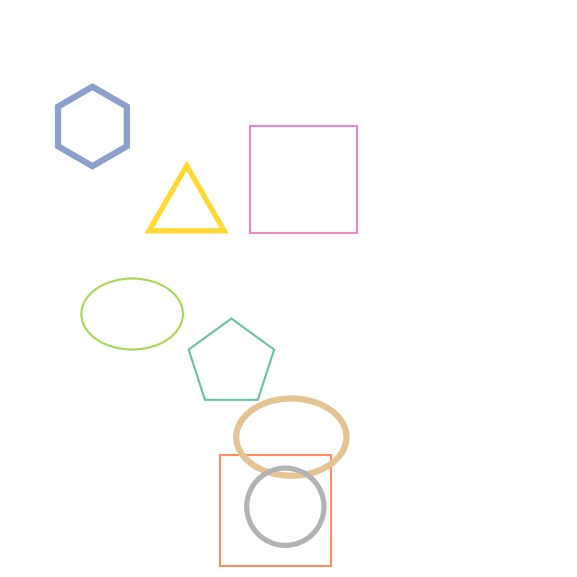[{"shape": "pentagon", "thickness": 1, "radius": 0.39, "center": [0.401, 0.37]}, {"shape": "square", "thickness": 1, "radius": 0.48, "center": [0.477, 0.116]}, {"shape": "hexagon", "thickness": 3, "radius": 0.34, "center": [0.16, 0.78]}, {"shape": "square", "thickness": 1, "radius": 0.46, "center": [0.526, 0.688]}, {"shape": "oval", "thickness": 1, "radius": 0.44, "center": [0.229, 0.455]}, {"shape": "triangle", "thickness": 2.5, "radius": 0.38, "center": [0.323, 0.637]}, {"shape": "oval", "thickness": 3, "radius": 0.48, "center": [0.505, 0.242]}, {"shape": "circle", "thickness": 2.5, "radius": 0.33, "center": [0.494, 0.122]}]